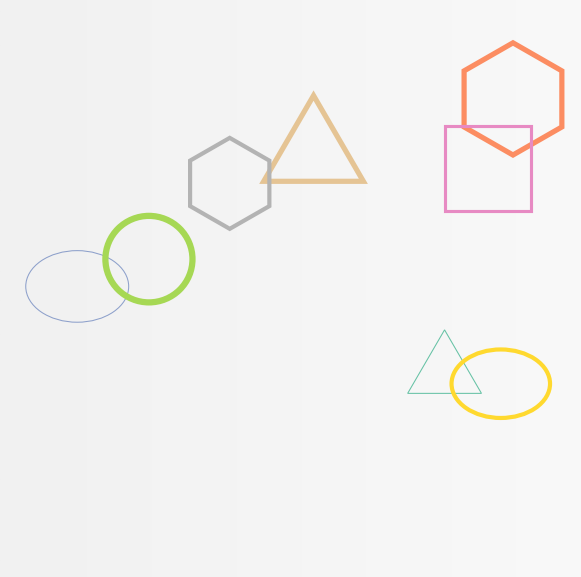[{"shape": "triangle", "thickness": 0.5, "radius": 0.37, "center": [0.765, 0.355]}, {"shape": "hexagon", "thickness": 2.5, "radius": 0.49, "center": [0.883, 0.828]}, {"shape": "oval", "thickness": 0.5, "radius": 0.44, "center": [0.133, 0.503]}, {"shape": "square", "thickness": 1.5, "radius": 0.37, "center": [0.84, 0.707]}, {"shape": "circle", "thickness": 3, "radius": 0.37, "center": [0.256, 0.55]}, {"shape": "oval", "thickness": 2, "radius": 0.42, "center": [0.862, 0.335]}, {"shape": "triangle", "thickness": 2.5, "radius": 0.49, "center": [0.539, 0.735]}, {"shape": "hexagon", "thickness": 2, "radius": 0.39, "center": [0.395, 0.682]}]